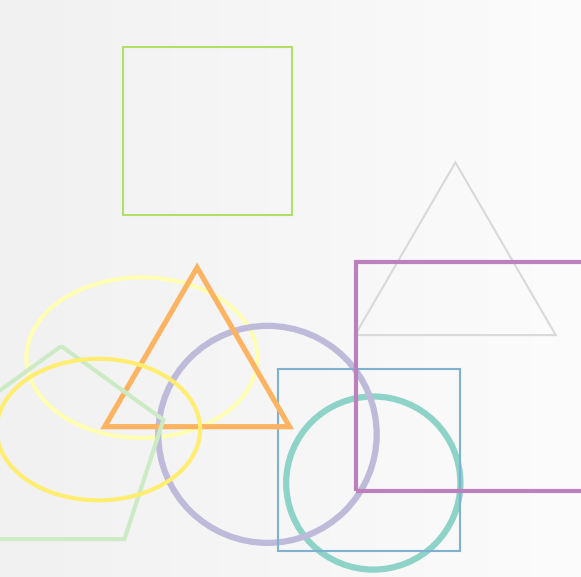[{"shape": "circle", "thickness": 3, "radius": 0.75, "center": [0.642, 0.163]}, {"shape": "oval", "thickness": 2, "radius": 0.99, "center": [0.244, 0.38]}, {"shape": "circle", "thickness": 3, "radius": 0.94, "center": [0.46, 0.247]}, {"shape": "square", "thickness": 1, "radius": 0.79, "center": [0.635, 0.203]}, {"shape": "triangle", "thickness": 2.5, "radius": 0.92, "center": [0.339, 0.352]}, {"shape": "square", "thickness": 1, "radius": 0.73, "center": [0.357, 0.772]}, {"shape": "triangle", "thickness": 1, "radius": 1.0, "center": [0.783, 0.519]}, {"shape": "square", "thickness": 2, "radius": 0.99, "center": [0.811, 0.347]}, {"shape": "pentagon", "thickness": 2, "radius": 0.92, "center": [0.105, 0.215]}, {"shape": "oval", "thickness": 2, "radius": 0.88, "center": [0.169, 0.255]}]